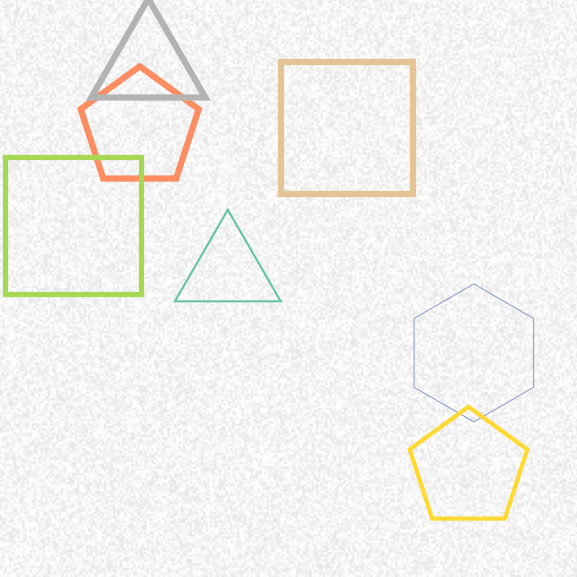[{"shape": "triangle", "thickness": 1, "radius": 0.53, "center": [0.395, 0.53]}, {"shape": "pentagon", "thickness": 3, "radius": 0.54, "center": [0.242, 0.777]}, {"shape": "hexagon", "thickness": 0.5, "radius": 0.6, "center": [0.821, 0.388]}, {"shape": "square", "thickness": 2.5, "radius": 0.59, "center": [0.126, 0.609]}, {"shape": "pentagon", "thickness": 2, "radius": 0.54, "center": [0.811, 0.188]}, {"shape": "square", "thickness": 3, "radius": 0.57, "center": [0.601, 0.778]}, {"shape": "triangle", "thickness": 3, "radius": 0.57, "center": [0.257, 0.887]}]